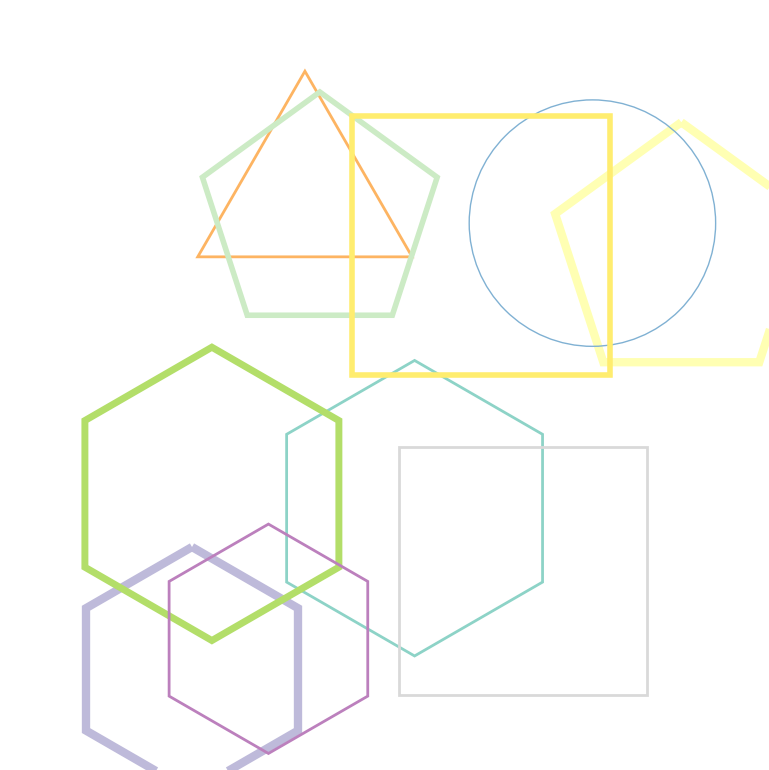[{"shape": "hexagon", "thickness": 1, "radius": 0.96, "center": [0.538, 0.34]}, {"shape": "pentagon", "thickness": 3, "radius": 0.86, "center": [0.885, 0.669]}, {"shape": "hexagon", "thickness": 3, "radius": 0.79, "center": [0.249, 0.131]}, {"shape": "circle", "thickness": 0.5, "radius": 0.8, "center": [0.769, 0.71]}, {"shape": "triangle", "thickness": 1, "radius": 0.8, "center": [0.396, 0.747]}, {"shape": "hexagon", "thickness": 2.5, "radius": 0.95, "center": [0.275, 0.359]}, {"shape": "square", "thickness": 1, "radius": 0.81, "center": [0.679, 0.259]}, {"shape": "hexagon", "thickness": 1, "radius": 0.74, "center": [0.349, 0.17]}, {"shape": "pentagon", "thickness": 2, "radius": 0.8, "center": [0.415, 0.72]}, {"shape": "square", "thickness": 2, "radius": 0.84, "center": [0.625, 0.681]}]